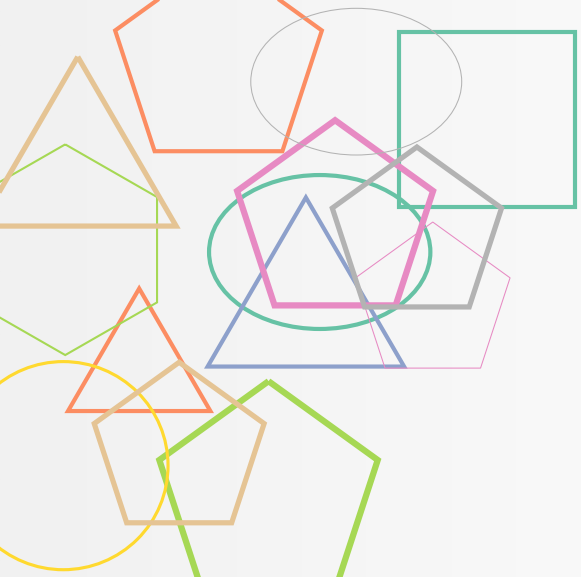[{"shape": "oval", "thickness": 2, "radius": 0.95, "center": [0.55, 0.563]}, {"shape": "square", "thickness": 2, "radius": 0.76, "center": [0.838, 0.792]}, {"shape": "pentagon", "thickness": 2, "radius": 0.93, "center": [0.376, 0.889]}, {"shape": "triangle", "thickness": 2, "radius": 0.71, "center": [0.239, 0.358]}, {"shape": "triangle", "thickness": 2, "radius": 0.98, "center": [0.526, 0.462]}, {"shape": "pentagon", "thickness": 0.5, "radius": 0.7, "center": [0.745, 0.475]}, {"shape": "pentagon", "thickness": 3, "radius": 0.89, "center": [0.577, 0.614]}, {"shape": "hexagon", "thickness": 1, "radius": 0.91, "center": [0.112, 0.567]}, {"shape": "pentagon", "thickness": 3, "radius": 0.99, "center": [0.462, 0.142]}, {"shape": "circle", "thickness": 1.5, "radius": 0.9, "center": [0.109, 0.193]}, {"shape": "triangle", "thickness": 2.5, "radius": 0.98, "center": [0.134, 0.705]}, {"shape": "pentagon", "thickness": 2.5, "radius": 0.77, "center": [0.308, 0.218]}, {"shape": "oval", "thickness": 0.5, "radius": 0.91, "center": [0.613, 0.858]}, {"shape": "pentagon", "thickness": 2.5, "radius": 0.77, "center": [0.717, 0.591]}]